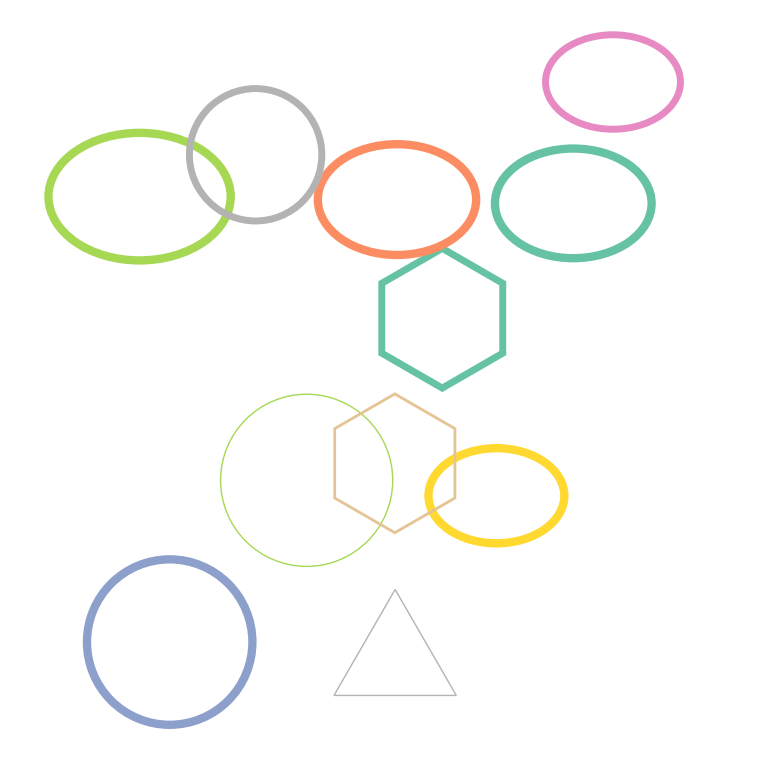[{"shape": "oval", "thickness": 3, "radius": 0.51, "center": [0.745, 0.736]}, {"shape": "hexagon", "thickness": 2.5, "radius": 0.45, "center": [0.574, 0.587]}, {"shape": "oval", "thickness": 3, "radius": 0.51, "center": [0.516, 0.741]}, {"shape": "circle", "thickness": 3, "radius": 0.54, "center": [0.22, 0.166]}, {"shape": "oval", "thickness": 2.5, "radius": 0.44, "center": [0.796, 0.893]}, {"shape": "oval", "thickness": 3, "radius": 0.59, "center": [0.181, 0.745]}, {"shape": "circle", "thickness": 0.5, "radius": 0.56, "center": [0.398, 0.376]}, {"shape": "oval", "thickness": 3, "radius": 0.44, "center": [0.645, 0.356]}, {"shape": "hexagon", "thickness": 1, "radius": 0.45, "center": [0.513, 0.398]}, {"shape": "circle", "thickness": 2.5, "radius": 0.43, "center": [0.332, 0.799]}, {"shape": "triangle", "thickness": 0.5, "radius": 0.46, "center": [0.513, 0.143]}]